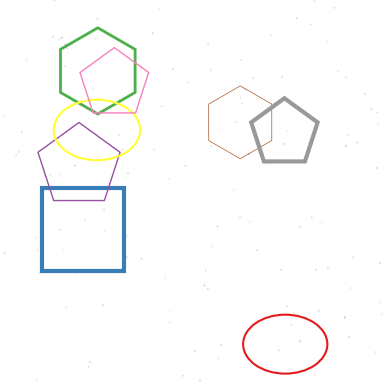[{"shape": "oval", "thickness": 1.5, "radius": 0.55, "center": [0.741, 0.106]}, {"shape": "square", "thickness": 3, "radius": 0.54, "center": [0.216, 0.403]}, {"shape": "hexagon", "thickness": 2, "radius": 0.56, "center": [0.254, 0.816]}, {"shape": "pentagon", "thickness": 1, "radius": 0.56, "center": [0.205, 0.57]}, {"shape": "oval", "thickness": 1.5, "radius": 0.56, "center": [0.252, 0.662]}, {"shape": "hexagon", "thickness": 0.5, "radius": 0.47, "center": [0.624, 0.682]}, {"shape": "pentagon", "thickness": 1, "radius": 0.47, "center": [0.297, 0.783]}, {"shape": "pentagon", "thickness": 3, "radius": 0.45, "center": [0.739, 0.654]}]